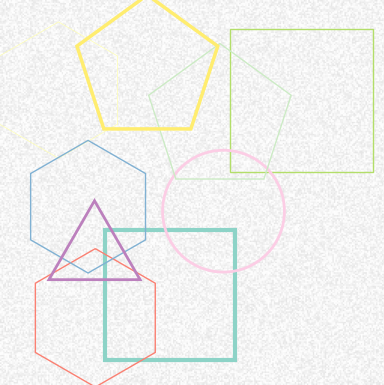[{"shape": "square", "thickness": 3, "radius": 0.84, "center": [0.441, 0.233]}, {"shape": "hexagon", "thickness": 0.5, "radius": 0.89, "center": [0.152, 0.766]}, {"shape": "hexagon", "thickness": 1, "radius": 0.9, "center": [0.248, 0.174]}, {"shape": "hexagon", "thickness": 1, "radius": 0.86, "center": [0.229, 0.463]}, {"shape": "square", "thickness": 1, "radius": 0.93, "center": [0.783, 0.739]}, {"shape": "circle", "thickness": 2, "radius": 0.79, "center": [0.58, 0.452]}, {"shape": "triangle", "thickness": 2, "radius": 0.68, "center": [0.245, 0.342]}, {"shape": "pentagon", "thickness": 1, "radius": 0.97, "center": [0.571, 0.692]}, {"shape": "pentagon", "thickness": 2.5, "radius": 0.96, "center": [0.383, 0.821]}]